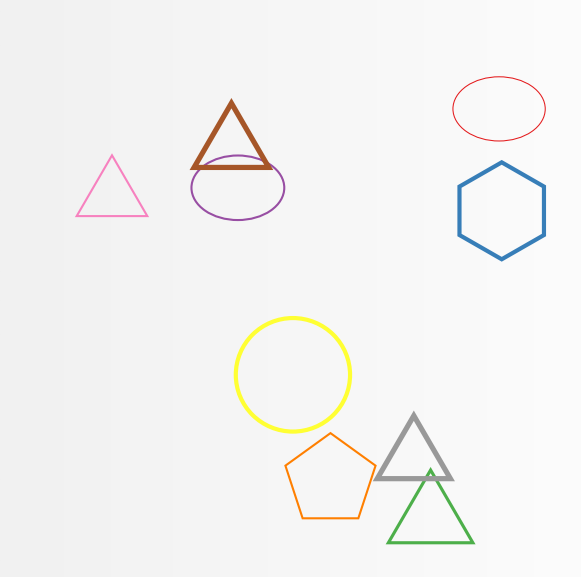[{"shape": "oval", "thickness": 0.5, "radius": 0.4, "center": [0.859, 0.811]}, {"shape": "hexagon", "thickness": 2, "radius": 0.42, "center": [0.863, 0.634]}, {"shape": "triangle", "thickness": 1.5, "radius": 0.42, "center": [0.741, 0.101]}, {"shape": "oval", "thickness": 1, "radius": 0.4, "center": [0.409, 0.674]}, {"shape": "pentagon", "thickness": 1, "radius": 0.41, "center": [0.569, 0.168]}, {"shape": "circle", "thickness": 2, "radius": 0.49, "center": [0.504, 0.35]}, {"shape": "triangle", "thickness": 2.5, "radius": 0.37, "center": [0.398, 0.746]}, {"shape": "triangle", "thickness": 1, "radius": 0.35, "center": [0.193, 0.66]}, {"shape": "triangle", "thickness": 2.5, "radius": 0.36, "center": [0.712, 0.207]}]